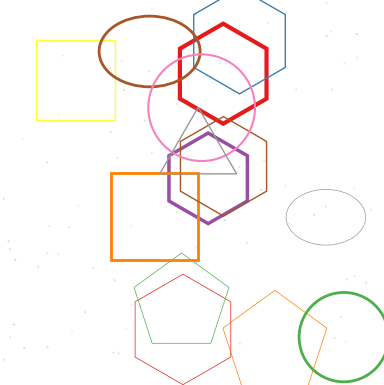[{"shape": "hexagon", "thickness": 0.5, "radius": 0.72, "center": [0.475, 0.144]}, {"shape": "hexagon", "thickness": 3, "radius": 0.65, "center": [0.58, 0.809]}, {"shape": "hexagon", "thickness": 1, "radius": 0.69, "center": [0.622, 0.894]}, {"shape": "pentagon", "thickness": 0.5, "radius": 0.65, "center": [0.471, 0.213]}, {"shape": "circle", "thickness": 2, "radius": 0.58, "center": [0.893, 0.124]}, {"shape": "hexagon", "thickness": 2.5, "radius": 0.59, "center": [0.541, 0.537]}, {"shape": "square", "thickness": 2, "radius": 0.56, "center": [0.401, 0.437]}, {"shape": "pentagon", "thickness": 0.5, "radius": 0.71, "center": [0.714, 0.104]}, {"shape": "square", "thickness": 1, "radius": 0.51, "center": [0.196, 0.792]}, {"shape": "hexagon", "thickness": 1, "radius": 0.65, "center": [0.581, 0.568]}, {"shape": "oval", "thickness": 2, "radius": 0.66, "center": [0.389, 0.866]}, {"shape": "circle", "thickness": 1.5, "radius": 0.69, "center": [0.524, 0.72]}, {"shape": "oval", "thickness": 0.5, "radius": 0.52, "center": [0.846, 0.436]}, {"shape": "triangle", "thickness": 1, "radius": 0.58, "center": [0.515, 0.606]}]